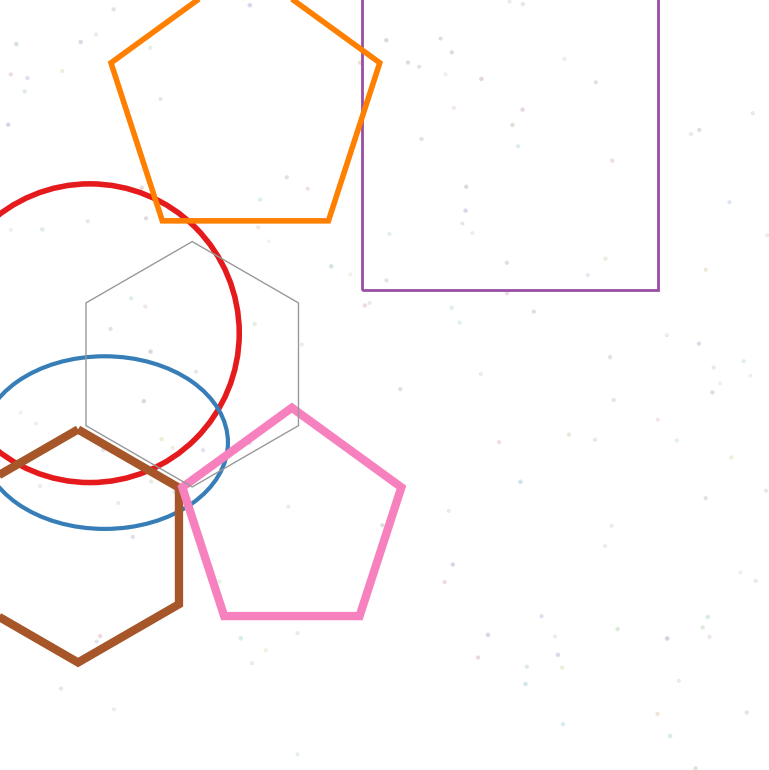[{"shape": "circle", "thickness": 2, "radius": 0.97, "center": [0.117, 0.567]}, {"shape": "oval", "thickness": 1.5, "radius": 0.8, "center": [0.136, 0.425]}, {"shape": "square", "thickness": 1, "radius": 0.96, "center": [0.662, 0.816]}, {"shape": "pentagon", "thickness": 2, "radius": 0.92, "center": [0.319, 0.862]}, {"shape": "hexagon", "thickness": 3, "radius": 0.76, "center": [0.101, 0.291]}, {"shape": "pentagon", "thickness": 3, "radius": 0.75, "center": [0.379, 0.321]}, {"shape": "hexagon", "thickness": 0.5, "radius": 0.8, "center": [0.25, 0.527]}]